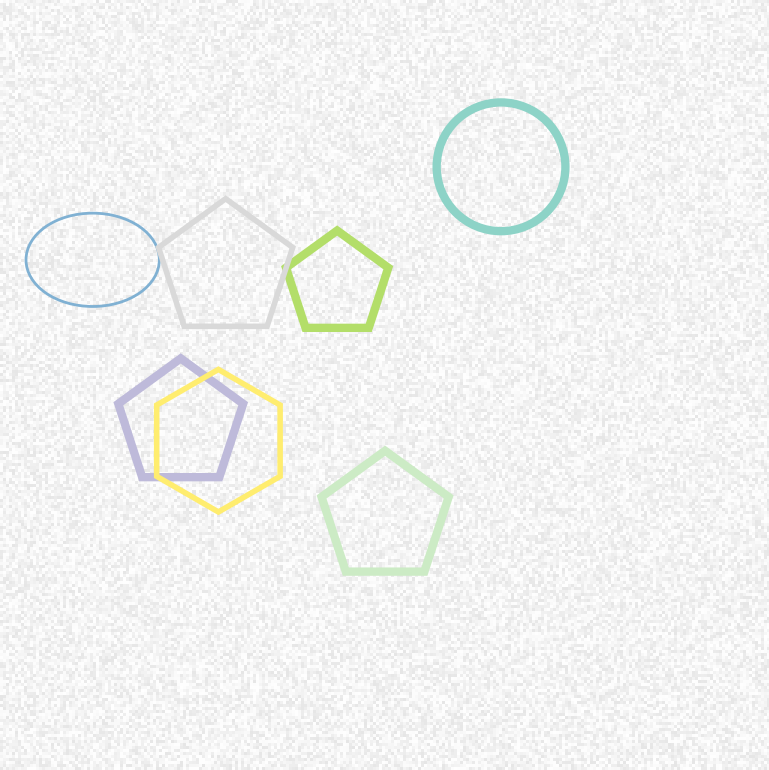[{"shape": "circle", "thickness": 3, "radius": 0.42, "center": [0.651, 0.783]}, {"shape": "pentagon", "thickness": 3, "radius": 0.43, "center": [0.235, 0.449]}, {"shape": "oval", "thickness": 1, "radius": 0.43, "center": [0.12, 0.663]}, {"shape": "pentagon", "thickness": 3, "radius": 0.35, "center": [0.438, 0.631]}, {"shape": "pentagon", "thickness": 2, "radius": 0.46, "center": [0.293, 0.65]}, {"shape": "pentagon", "thickness": 3, "radius": 0.43, "center": [0.5, 0.328]}, {"shape": "hexagon", "thickness": 2, "radius": 0.46, "center": [0.284, 0.428]}]